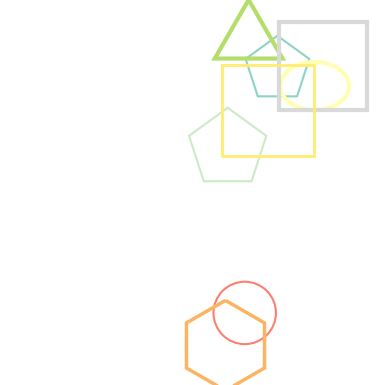[{"shape": "pentagon", "thickness": 1.5, "radius": 0.43, "center": [0.721, 0.82]}, {"shape": "oval", "thickness": 3, "radius": 0.45, "center": [0.817, 0.777]}, {"shape": "circle", "thickness": 1.5, "radius": 0.41, "center": [0.636, 0.187]}, {"shape": "hexagon", "thickness": 2.5, "radius": 0.59, "center": [0.586, 0.103]}, {"shape": "triangle", "thickness": 3, "radius": 0.51, "center": [0.646, 0.899]}, {"shape": "square", "thickness": 3, "radius": 0.57, "center": [0.839, 0.828]}, {"shape": "pentagon", "thickness": 1.5, "radius": 0.53, "center": [0.591, 0.615]}, {"shape": "square", "thickness": 2, "radius": 0.59, "center": [0.696, 0.713]}]